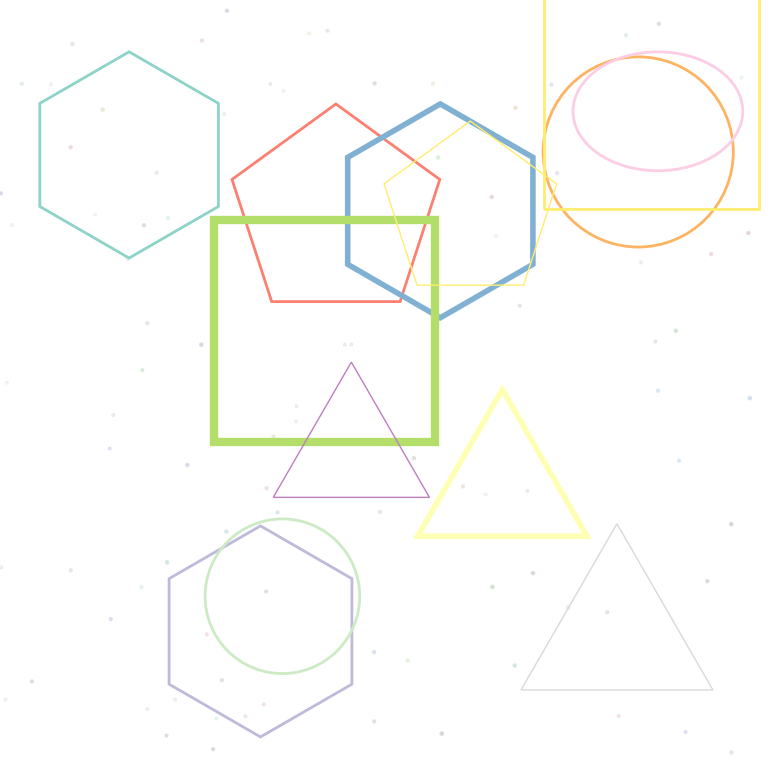[{"shape": "hexagon", "thickness": 1, "radius": 0.67, "center": [0.168, 0.799]}, {"shape": "triangle", "thickness": 2, "radius": 0.64, "center": [0.652, 0.367]}, {"shape": "hexagon", "thickness": 1, "radius": 0.69, "center": [0.338, 0.18]}, {"shape": "pentagon", "thickness": 1, "radius": 0.71, "center": [0.436, 0.723]}, {"shape": "hexagon", "thickness": 2, "radius": 0.69, "center": [0.572, 0.726]}, {"shape": "circle", "thickness": 1, "radius": 0.62, "center": [0.829, 0.803]}, {"shape": "square", "thickness": 3, "radius": 0.72, "center": [0.421, 0.57]}, {"shape": "oval", "thickness": 1, "radius": 0.55, "center": [0.854, 0.855]}, {"shape": "triangle", "thickness": 0.5, "radius": 0.72, "center": [0.801, 0.176]}, {"shape": "triangle", "thickness": 0.5, "radius": 0.59, "center": [0.456, 0.413]}, {"shape": "circle", "thickness": 1, "radius": 0.5, "center": [0.367, 0.226]}, {"shape": "pentagon", "thickness": 0.5, "radius": 0.59, "center": [0.611, 0.725]}, {"shape": "square", "thickness": 1, "radius": 0.7, "center": [0.846, 0.869]}]